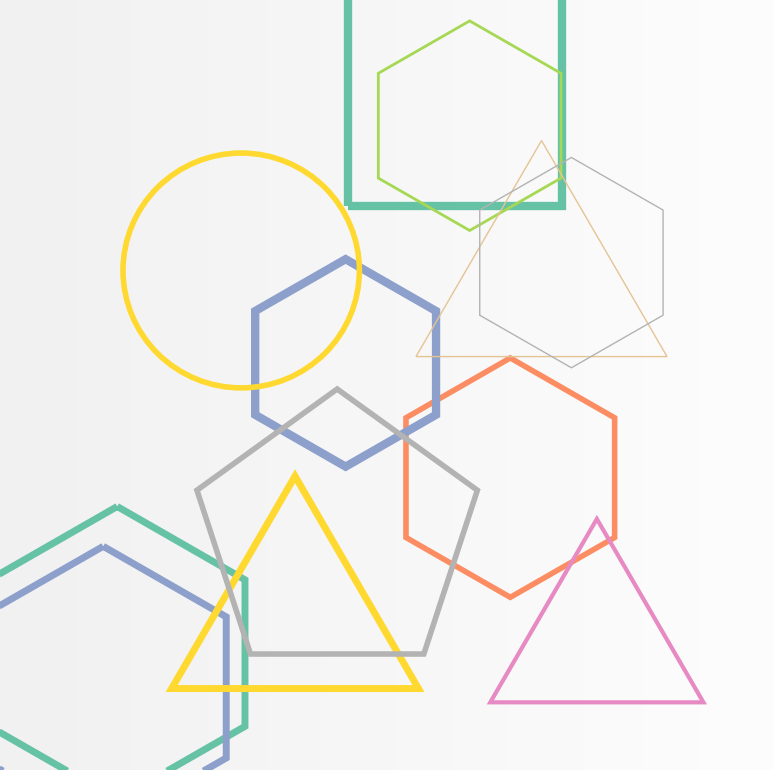[{"shape": "square", "thickness": 3, "radius": 0.69, "center": [0.587, 0.871]}, {"shape": "hexagon", "thickness": 2.5, "radius": 0.95, "center": [0.151, 0.152]}, {"shape": "hexagon", "thickness": 2, "radius": 0.78, "center": [0.658, 0.38]}, {"shape": "hexagon", "thickness": 3, "radius": 0.67, "center": [0.446, 0.529]}, {"shape": "hexagon", "thickness": 2.5, "radius": 0.92, "center": [0.133, 0.107]}, {"shape": "triangle", "thickness": 1.5, "radius": 0.79, "center": [0.77, 0.167]}, {"shape": "hexagon", "thickness": 1, "radius": 0.68, "center": [0.606, 0.837]}, {"shape": "triangle", "thickness": 2.5, "radius": 0.92, "center": [0.381, 0.198]}, {"shape": "circle", "thickness": 2, "radius": 0.76, "center": [0.311, 0.649]}, {"shape": "triangle", "thickness": 0.5, "radius": 0.94, "center": [0.699, 0.63]}, {"shape": "hexagon", "thickness": 0.5, "radius": 0.68, "center": [0.737, 0.659]}, {"shape": "pentagon", "thickness": 2, "radius": 0.95, "center": [0.435, 0.305]}]